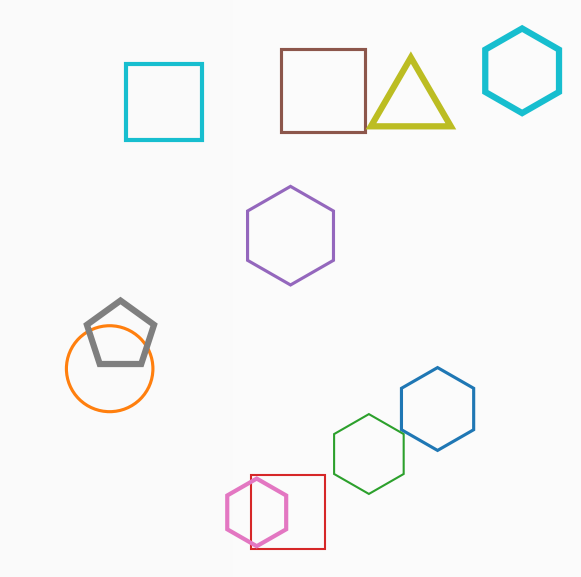[{"shape": "hexagon", "thickness": 1.5, "radius": 0.36, "center": [0.753, 0.291]}, {"shape": "circle", "thickness": 1.5, "radius": 0.37, "center": [0.189, 0.361]}, {"shape": "hexagon", "thickness": 1, "radius": 0.35, "center": [0.635, 0.213]}, {"shape": "square", "thickness": 1, "radius": 0.32, "center": [0.496, 0.112]}, {"shape": "hexagon", "thickness": 1.5, "radius": 0.43, "center": [0.5, 0.591]}, {"shape": "square", "thickness": 1.5, "radius": 0.36, "center": [0.556, 0.842]}, {"shape": "hexagon", "thickness": 2, "radius": 0.29, "center": [0.442, 0.112]}, {"shape": "pentagon", "thickness": 3, "radius": 0.3, "center": [0.207, 0.418]}, {"shape": "triangle", "thickness": 3, "radius": 0.4, "center": [0.707, 0.82]}, {"shape": "square", "thickness": 2, "radius": 0.33, "center": [0.283, 0.822]}, {"shape": "hexagon", "thickness": 3, "radius": 0.37, "center": [0.898, 0.877]}]